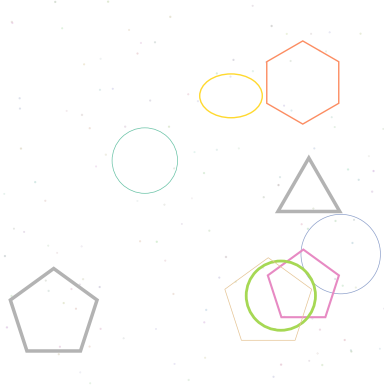[{"shape": "circle", "thickness": 0.5, "radius": 0.43, "center": [0.376, 0.583]}, {"shape": "hexagon", "thickness": 1, "radius": 0.54, "center": [0.786, 0.786]}, {"shape": "circle", "thickness": 0.5, "radius": 0.52, "center": [0.885, 0.34]}, {"shape": "pentagon", "thickness": 1.5, "radius": 0.49, "center": [0.788, 0.255]}, {"shape": "circle", "thickness": 2, "radius": 0.45, "center": [0.729, 0.232]}, {"shape": "oval", "thickness": 1, "radius": 0.41, "center": [0.6, 0.751]}, {"shape": "pentagon", "thickness": 0.5, "radius": 0.59, "center": [0.697, 0.212]}, {"shape": "triangle", "thickness": 2.5, "radius": 0.46, "center": [0.802, 0.497]}, {"shape": "pentagon", "thickness": 2.5, "radius": 0.59, "center": [0.139, 0.184]}]